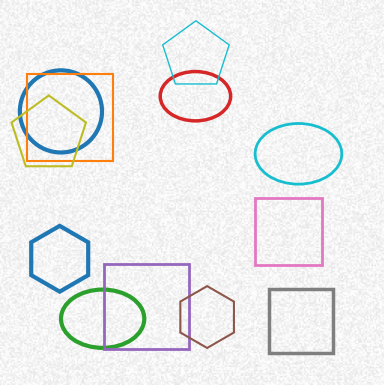[{"shape": "circle", "thickness": 3, "radius": 0.53, "center": [0.158, 0.711]}, {"shape": "hexagon", "thickness": 3, "radius": 0.43, "center": [0.155, 0.328]}, {"shape": "square", "thickness": 1.5, "radius": 0.56, "center": [0.182, 0.695]}, {"shape": "oval", "thickness": 3, "radius": 0.54, "center": [0.267, 0.172]}, {"shape": "oval", "thickness": 2.5, "radius": 0.46, "center": [0.508, 0.75]}, {"shape": "square", "thickness": 2, "radius": 0.55, "center": [0.38, 0.204]}, {"shape": "hexagon", "thickness": 1.5, "radius": 0.4, "center": [0.538, 0.176]}, {"shape": "square", "thickness": 2, "radius": 0.43, "center": [0.749, 0.398]}, {"shape": "square", "thickness": 2.5, "radius": 0.42, "center": [0.781, 0.166]}, {"shape": "pentagon", "thickness": 1.5, "radius": 0.51, "center": [0.127, 0.65]}, {"shape": "oval", "thickness": 2, "radius": 0.56, "center": [0.775, 0.6]}, {"shape": "pentagon", "thickness": 1, "radius": 0.45, "center": [0.509, 0.855]}]